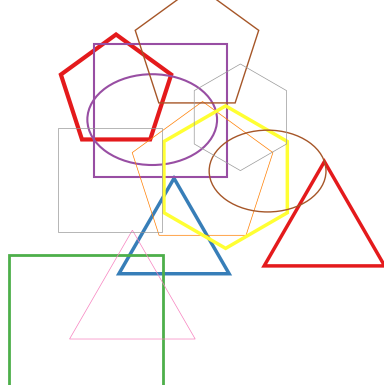[{"shape": "pentagon", "thickness": 3, "radius": 0.75, "center": [0.301, 0.76]}, {"shape": "triangle", "thickness": 2.5, "radius": 0.9, "center": [0.843, 0.4]}, {"shape": "triangle", "thickness": 2.5, "radius": 0.83, "center": [0.452, 0.372]}, {"shape": "square", "thickness": 2, "radius": 1.0, "center": [0.223, 0.139]}, {"shape": "square", "thickness": 1.5, "radius": 0.87, "center": [0.417, 0.713]}, {"shape": "oval", "thickness": 1.5, "radius": 0.84, "center": [0.395, 0.689]}, {"shape": "pentagon", "thickness": 0.5, "radius": 0.96, "center": [0.526, 0.544]}, {"shape": "hexagon", "thickness": 2.5, "radius": 0.93, "center": [0.586, 0.54]}, {"shape": "oval", "thickness": 1, "radius": 0.76, "center": [0.695, 0.556]}, {"shape": "pentagon", "thickness": 1, "radius": 0.84, "center": [0.512, 0.869]}, {"shape": "triangle", "thickness": 0.5, "radius": 0.94, "center": [0.344, 0.214]}, {"shape": "square", "thickness": 0.5, "radius": 0.68, "center": [0.286, 0.533]}, {"shape": "hexagon", "thickness": 0.5, "radius": 0.69, "center": [0.624, 0.695]}]